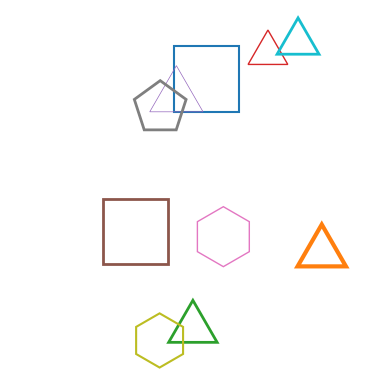[{"shape": "square", "thickness": 1.5, "radius": 0.43, "center": [0.536, 0.794]}, {"shape": "triangle", "thickness": 3, "radius": 0.36, "center": [0.836, 0.344]}, {"shape": "triangle", "thickness": 2, "radius": 0.36, "center": [0.501, 0.147]}, {"shape": "triangle", "thickness": 1, "radius": 0.3, "center": [0.696, 0.862]}, {"shape": "triangle", "thickness": 0.5, "radius": 0.4, "center": [0.458, 0.75]}, {"shape": "square", "thickness": 2, "radius": 0.42, "center": [0.352, 0.398]}, {"shape": "hexagon", "thickness": 1, "radius": 0.39, "center": [0.58, 0.385]}, {"shape": "pentagon", "thickness": 2, "radius": 0.35, "center": [0.416, 0.72]}, {"shape": "hexagon", "thickness": 1.5, "radius": 0.35, "center": [0.415, 0.116]}, {"shape": "triangle", "thickness": 2, "radius": 0.31, "center": [0.774, 0.891]}]